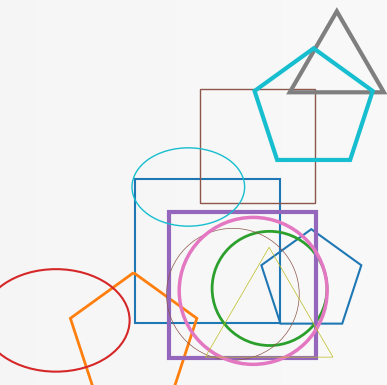[{"shape": "pentagon", "thickness": 1.5, "radius": 0.68, "center": [0.803, 0.269]}, {"shape": "square", "thickness": 1.5, "radius": 0.94, "center": [0.535, 0.349]}, {"shape": "pentagon", "thickness": 2, "radius": 0.86, "center": [0.345, 0.12]}, {"shape": "circle", "thickness": 2, "radius": 0.74, "center": [0.696, 0.251]}, {"shape": "oval", "thickness": 1.5, "radius": 0.95, "center": [0.144, 0.168]}, {"shape": "square", "thickness": 3, "radius": 0.95, "center": [0.626, 0.259]}, {"shape": "circle", "thickness": 0.5, "radius": 0.86, "center": [0.601, 0.236]}, {"shape": "square", "thickness": 1, "radius": 0.74, "center": [0.665, 0.62]}, {"shape": "circle", "thickness": 2.5, "radius": 0.95, "center": [0.653, 0.244]}, {"shape": "triangle", "thickness": 3, "radius": 0.7, "center": [0.869, 0.83]}, {"shape": "triangle", "thickness": 0.5, "radius": 0.95, "center": [0.695, 0.168]}, {"shape": "oval", "thickness": 1, "radius": 0.73, "center": [0.486, 0.514]}, {"shape": "pentagon", "thickness": 3, "radius": 0.8, "center": [0.809, 0.714]}]